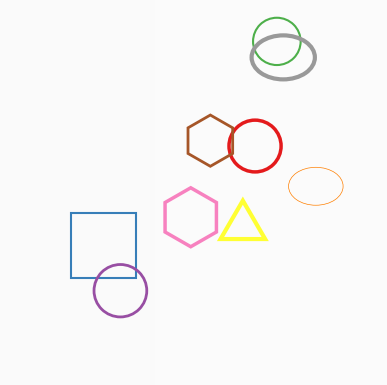[{"shape": "circle", "thickness": 2.5, "radius": 0.34, "center": [0.658, 0.621]}, {"shape": "square", "thickness": 1.5, "radius": 0.42, "center": [0.268, 0.362]}, {"shape": "circle", "thickness": 1.5, "radius": 0.31, "center": [0.714, 0.892]}, {"shape": "circle", "thickness": 2, "radius": 0.34, "center": [0.311, 0.245]}, {"shape": "oval", "thickness": 0.5, "radius": 0.35, "center": [0.815, 0.516]}, {"shape": "triangle", "thickness": 3, "radius": 0.33, "center": [0.627, 0.412]}, {"shape": "hexagon", "thickness": 2, "radius": 0.33, "center": [0.543, 0.635]}, {"shape": "hexagon", "thickness": 2.5, "radius": 0.38, "center": [0.492, 0.436]}, {"shape": "oval", "thickness": 3, "radius": 0.41, "center": [0.731, 0.851]}]